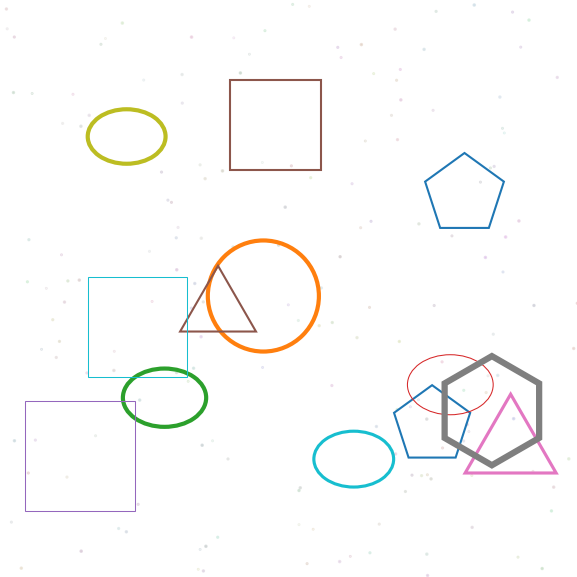[{"shape": "pentagon", "thickness": 1, "radius": 0.35, "center": [0.748, 0.263]}, {"shape": "pentagon", "thickness": 1, "radius": 0.36, "center": [0.804, 0.662]}, {"shape": "circle", "thickness": 2, "radius": 0.48, "center": [0.456, 0.487]}, {"shape": "oval", "thickness": 2, "radius": 0.36, "center": [0.285, 0.31]}, {"shape": "oval", "thickness": 0.5, "radius": 0.37, "center": [0.78, 0.333]}, {"shape": "square", "thickness": 0.5, "radius": 0.48, "center": [0.139, 0.21]}, {"shape": "square", "thickness": 1, "radius": 0.39, "center": [0.477, 0.783]}, {"shape": "triangle", "thickness": 1, "radius": 0.38, "center": [0.378, 0.463]}, {"shape": "triangle", "thickness": 1.5, "radius": 0.45, "center": [0.884, 0.226]}, {"shape": "hexagon", "thickness": 3, "radius": 0.47, "center": [0.852, 0.288]}, {"shape": "oval", "thickness": 2, "radius": 0.34, "center": [0.219, 0.763]}, {"shape": "oval", "thickness": 1.5, "radius": 0.35, "center": [0.613, 0.204]}, {"shape": "square", "thickness": 0.5, "radius": 0.43, "center": [0.239, 0.433]}]